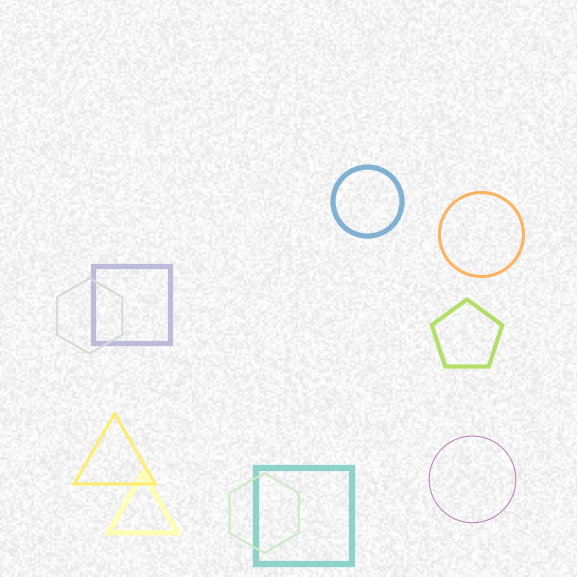[{"shape": "square", "thickness": 3, "radius": 0.42, "center": [0.527, 0.105]}, {"shape": "triangle", "thickness": 2.5, "radius": 0.35, "center": [0.248, 0.111]}, {"shape": "square", "thickness": 2.5, "radius": 0.33, "center": [0.228, 0.472]}, {"shape": "circle", "thickness": 2.5, "radius": 0.3, "center": [0.636, 0.65]}, {"shape": "circle", "thickness": 1.5, "radius": 0.36, "center": [0.834, 0.593]}, {"shape": "pentagon", "thickness": 2, "radius": 0.32, "center": [0.809, 0.416]}, {"shape": "hexagon", "thickness": 1, "radius": 0.33, "center": [0.155, 0.452]}, {"shape": "circle", "thickness": 0.5, "radius": 0.38, "center": [0.818, 0.169]}, {"shape": "hexagon", "thickness": 1, "radius": 0.35, "center": [0.457, 0.111]}, {"shape": "triangle", "thickness": 1.5, "radius": 0.41, "center": [0.199, 0.202]}]